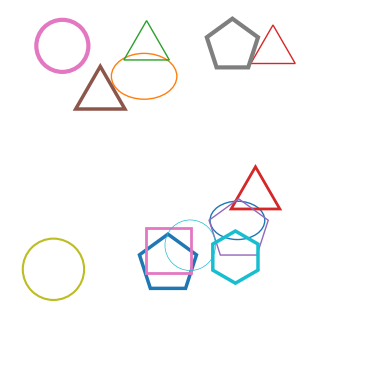[{"shape": "oval", "thickness": 1, "radius": 0.36, "center": [0.617, 0.428]}, {"shape": "pentagon", "thickness": 2.5, "radius": 0.39, "center": [0.436, 0.314]}, {"shape": "oval", "thickness": 1, "radius": 0.43, "center": [0.374, 0.802]}, {"shape": "triangle", "thickness": 1, "radius": 0.34, "center": [0.381, 0.878]}, {"shape": "triangle", "thickness": 1, "radius": 0.33, "center": [0.709, 0.868]}, {"shape": "triangle", "thickness": 2, "radius": 0.37, "center": [0.664, 0.494]}, {"shape": "pentagon", "thickness": 1, "radius": 0.4, "center": [0.62, 0.403]}, {"shape": "triangle", "thickness": 2.5, "radius": 0.37, "center": [0.26, 0.754]}, {"shape": "square", "thickness": 2, "radius": 0.29, "center": [0.437, 0.35]}, {"shape": "circle", "thickness": 3, "radius": 0.34, "center": [0.162, 0.881]}, {"shape": "pentagon", "thickness": 3, "radius": 0.35, "center": [0.604, 0.882]}, {"shape": "circle", "thickness": 1.5, "radius": 0.4, "center": [0.139, 0.301]}, {"shape": "hexagon", "thickness": 2.5, "radius": 0.34, "center": [0.611, 0.332]}, {"shape": "circle", "thickness": 0.5, "radius": 0.33, "center": [0.494, 0.363]}]